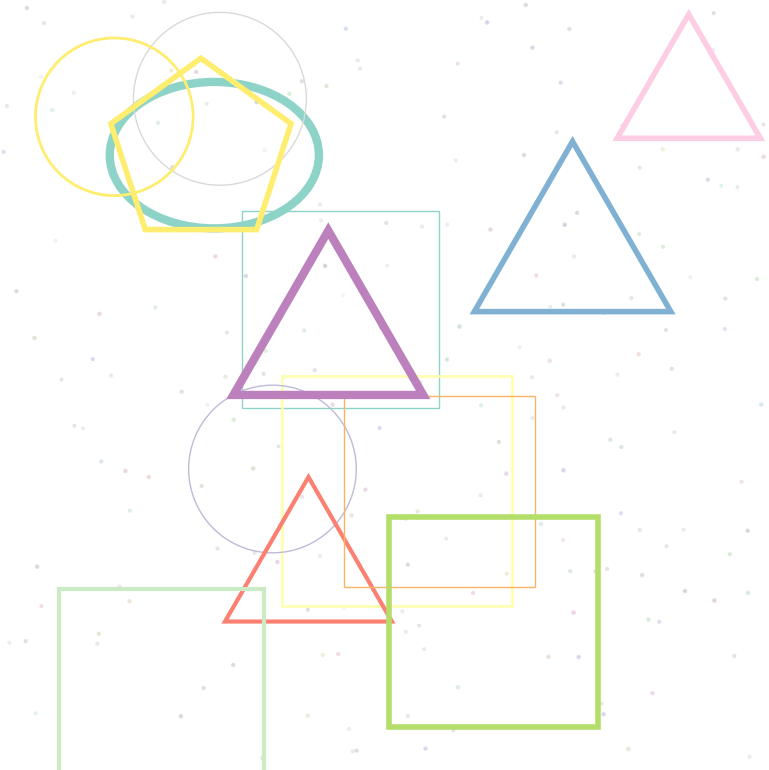[{"shape": "oval", "thickness": 3, "radius": 0.68, "center": [0.278, 0.799]}, {"shape": "square", "thickness": 0.5, "radius": 0.64, "center": [0.443, 0.598]}, {"shape": "square", "thickness": 1, "radius": 0.75, "center": [0.515, 0.362]}, {"shape": "circle", "thickness": 0.5, "radius": 0.54, "center": [0.354, 0.391]}, {"shape": "triangle", "thickness": 1.5, "radius": 0.63, "center": [0.401, 0.255]}, {"shape": "triangle", "thickness": 2, "radius": 0.74, "center": [0.744, 0.669]}, {"shape": "square", "thickness": 0.5, "radius": 0.62, "center": [0.57, 0.361]}, {"shape": "square", "thickness": 2, "radius": 0.68, "center": [0.641, 0.193]}, {"shape": "triangle", "thickness": 2, "radius": 0.54, "center": [0.894, 0.874]}, {"shape": "circle", "thickness": 0.5, "radius": 0.56, "center": [0.286, 0.872]}, {"shape": "triangle", "thickness": 3, "radius": 0.71, "center": [0.426, 0.558]}, {"shape": "square", "thickness": 1.5, "radius": 0.66, "center": [0.21, 0.103]}, {"shape": "pentagon", "thickness": 2, "radius": 0.62, "center": [0.261, 0.801]}, {"shape": "circle", "thickness": 1, "radius": 0.51, "center": [0.148, 0.848]}]